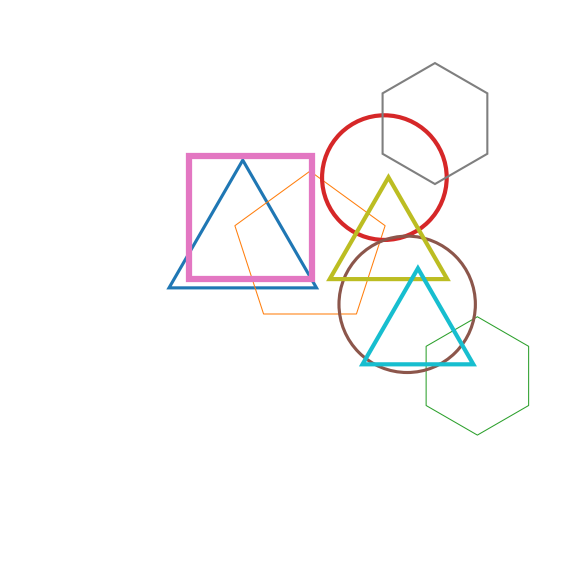[{"shape": "triangle", "thickness": 1.5, "radius": 0.74, "center": [0.42, 0.574]}, {"shape": "pentagon", "thickness": 0.5, "radius": 0.68, "center": [0.537, 0.566]}, {"shape": "hexagon", "thickness": 0.5, "radius": 0.51, "center": [0.827, 0.348]}, {"shape": "circle", "thickness": 2, "radius": 0.54, "center": [0.666, 0.692]}, {"shape": "circle", "thickness": 1.5, "radius": 0.59, "center": [0.705, 0.472]}, {"shape": "square", "thickness": 3, "radius": 0.53, "center": [0.434, 0.623]}, {"shape": "hexagon", "thickness": 1, "radius": 0.52, "center": [0.753, 0.785]}, {"shape": "triangle", "thickness": 2, "radius": 0.59, "center": [0.673, 0.575]}, {"shape": "triangle", "thickness": 2, "radius": 0.55, "center": [0.724, 0.424]}]